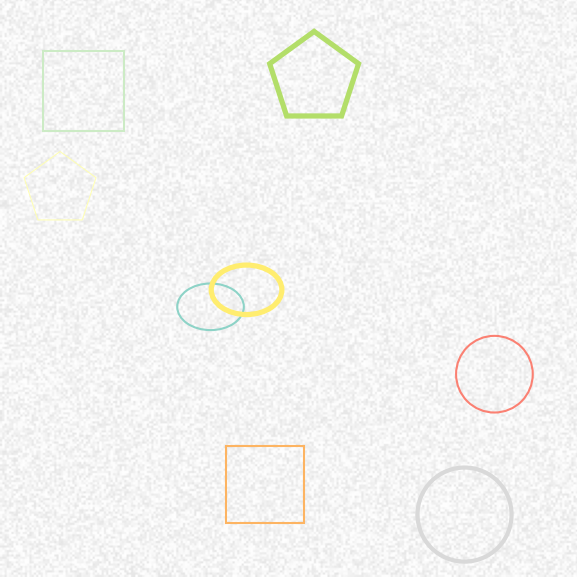[{"shape": "oval", "thickness": 1, "radius": 0.29, "center": [0.365, 0.468]}, {"shape": "pentagon", "thickness": 0.5, "radius": 0.33, "center": [0.104, 0.671]}, {"shape": "circle", "thickness": 1, "radius": 0.33, "center": [0.856, 0.351]}, {"shape": "square", "thickness": 1, "radius": 0.34, "center": [0.458, 0.16]}, {"shape": "pentagon", "thickness": 2.5, "radius": 0.4, "center": [0.544, 0.864]}, {"shape": "circle", "thickness": 2, "radius": 0.41, "center": [0.804, 0.108]}, {"shape": "square", "thickness": 1, "radius": 0.35, "center": [0.144, 0.841]}, {"shape": "oval", "thickness": 2.5, "radius": 0.31, "center": [0.427, 0.497]}]